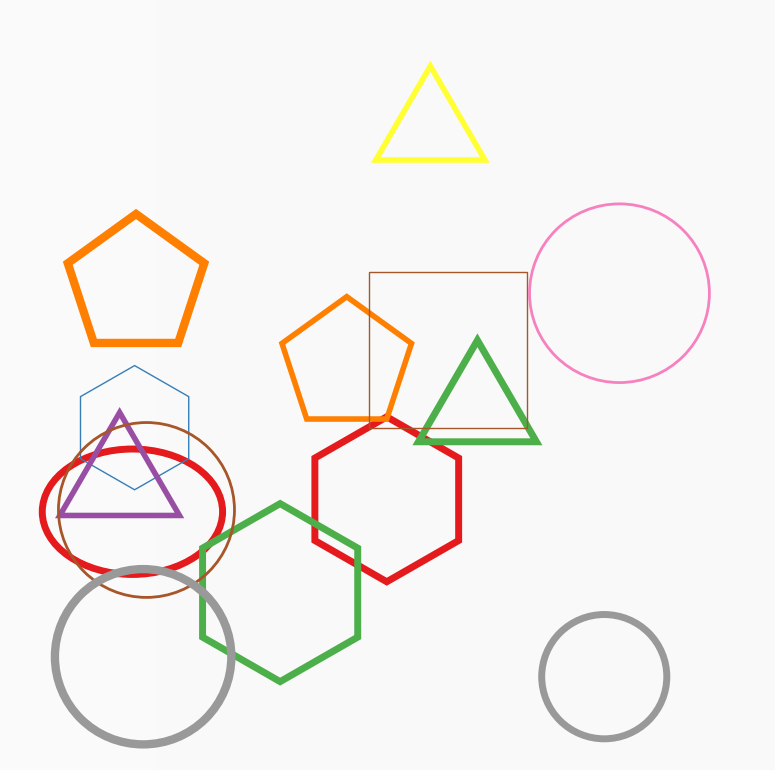[{"shape": "hexagon", "thickness": 2.5, "radius": 0.54, "center": [0.499, 0.352]}, {"shape": "oval", "thickness": 2.5, "radius": 0.58, "center": [0.171, 0.335]}, {"shape": "hexagon", "thickness": 0.5, "radius": 0.4, "center": [0.174, 0.445]}, {"shape": "hexagon", "thickness": 2.5, "radius": 0.58, "center": [0.361, 0.23]}, {"shape": "triangle", "thickness": 2.5, "radius": 0.44, "center": [0.616, 0.47]}, {"shape": "triangle", "thickness": 2, "radius": 0.45, "center": [0.154, 0.375]}, {"shape": "pentagon", "thickness": 2, "radius": 0.44, "center": [0.447, 0.527]}, {"shape": "pentagon", "thickness": 3, "radius": 0.46, "center": [0.176, 0.63]}, {"shape": "triangle", "thickness": 2, "radius": 0.41, "center": [0.555, 0.833]}, {"shape": "square", "thickness": 0.5, "radius": 0.51, "center": [0.578, 0.545]}, {"shape": "circle", "thickness": 1, "radius": 0.57, "center": [0.189, 0.338]}, {"shape": "circle", "thickness": 1, "radius": 0.58, "center": [0.799, 0.619]}, {"shape": "circle", "thickness": 2.5, "radius": 0.4, "center": [0.78, 0.121]}, {"shape": "circle", "thickness": 3, "radius": 0.57, "center": [0.185, 0.147]}]